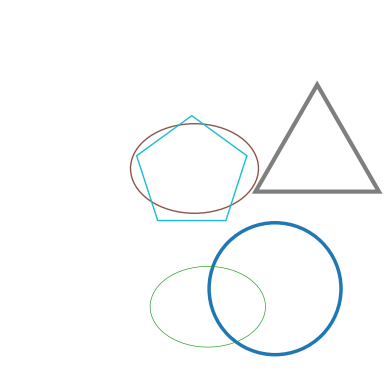[{"shape": "circle", "thickness": 2.5, "radius": 0.86, "center": [0.714, 0.25]}, {"shape": "oval", "thickness": 0.5, "radius": 0.75, "center": [0.54, 0.203]}, {"shape": "oval", "thickness": 1, "radius": 0.83, "center": [0.505, 0.562]}, {"shape": "triangle", "thickness": 3, "radius": 0.93, "center": [0.824, 0.595]}, {"shape": "pentagon", "thickness": 1, "radius": 0.75, "center": [0.498, 0.549]}]